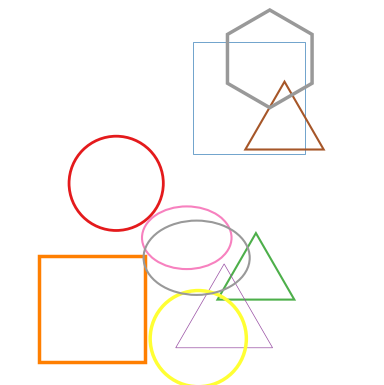[{"shape": "circle", "thickness": 2, "radius": 0.61, "center": [0.302, 0.524]}, {"shape": "square", "thickness": 0.5, "radius": 0.73, "center": [0.647, 0.745]}, {"shape": "triangle", "thickness": 1.5, "radius": 0.58, "center": [0.665, 0.279]}, {"shape": "triangle", "thickness": 0.5, "radius": 0.73, "center": [0.582, 0.169]}, {"shape": "square", "thickness": 2.5, "radius": 0.69, "center": [0.238, 0.197]}, {"shape": "circle", "thickness": 2.5, "radius": 0.62, "center": [0.515, 0.12]}, {"shape": "triangle", "thickness": 1.5, "radius": 0.59, "center": [0.739, 0.67]}, {"shape": "oval", "thickness": 1.5, "radius": 0.58, "center": [0.485, 0.382]}, {"shape": "hexagon", "thickness": 2.5, "radius": 0.63, "center": [0.701, 0.847]}, {"shape": "oval", "thickness": 1.5, "radius": 0.69, "center": [0.511, 0.331]}]